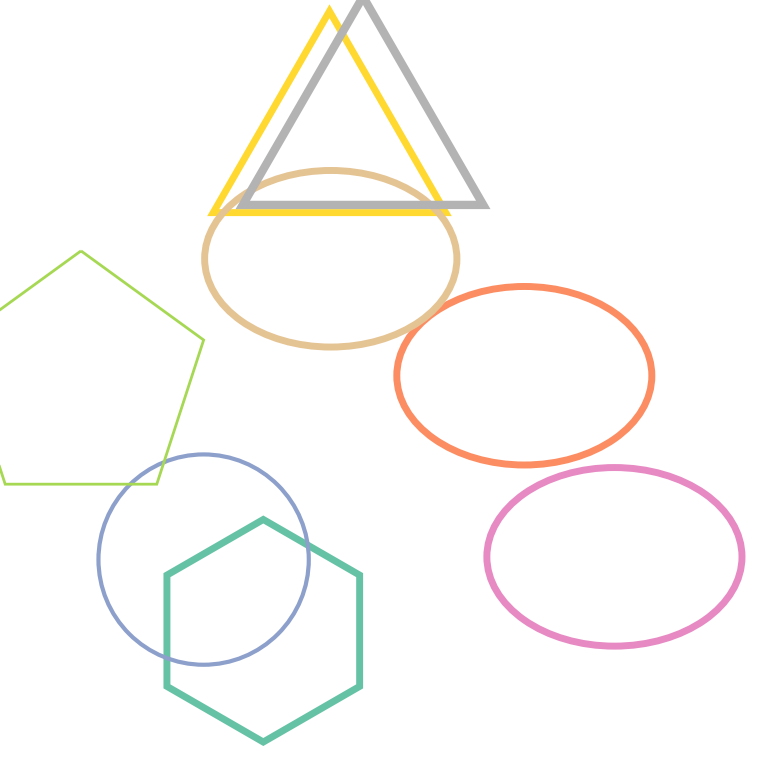[{"shape": "hexagon", "thickness": 2.5, "radius": 0.72, "center": [0.342, 0.181]}, {"shape": "oval", "thickness": 2.5, "radius": 0.83, "center": [0.681, 0.512]}, {"shape": "circle", "thickness": 1.5, "radius": 0.68, "center": [0.264, 0.273]}, {"shape": "oval", "thickness": 2.5, "radius": 0.83, "center": [0.798, 0.277]}, {"shape": "pentagon", "thickness": 1, "radius": 0.84, "center": [0.105, 0.507]}, {"shape": "triangle", "thickness": 2.5, "radius": 0.87, "center": [0.428, 0.811]}, {"shape": "oval", "thickness": 2.5, "radius": 0.82, "center": [0.43, 0.664]}, {"shape": "triangle", "thickness": 3, "radius": 0.9, "center": [0.471, 0.824]}]